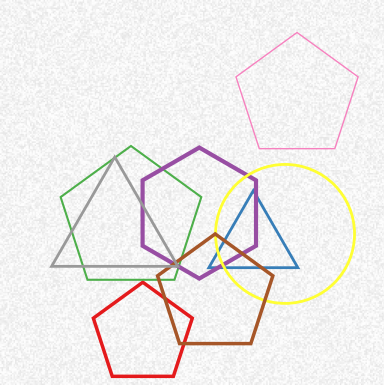[{"shape": "pentagon", "thickness": 2.5, "radius": 0.68, "center": [0.371, 0.132]}, {"shape": "triangle", "thickness": 2, "radius": 0.67, "center": [0.658, 0.371]}, {"shape": "pentagon", "thickness": 1.5, "radius": 0.96, "center": [0.34, 0.429]}, {"shape": "hexagon", "thickness": 3, "radius": 0.85, "center": [0.518, 0.447]}, {"shape": "circle", "thickness": 2, "radius": 0.9, "center": [0.74, 0.392]}, {"shape": "pentagon", "thickness": 2.5, "radius": 0.79, "center": [0.559, 0.235]}, {"shape": "pentagon", "thickness": 1, "radius": 0.83, "center": [0.772, 0.749]}, {"shape": "triangle", "thickness": 2, "radius": 0.95, "center": [0.298, 0.403]}]